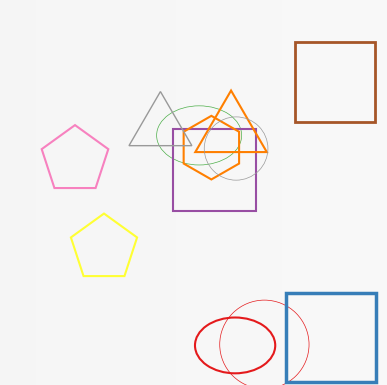[{"shape": "circle", "thickness": 0.5, "radius": 0.58, "center": [0.682, 0.105]}, {"shape": "oval", "thickness": 1.5, "radius": 0.52, "center": [0.607, 0.103]}, {"shape": "square", "thickness": 2.5, "radius": 0.58, "center": [0.853, 0.123]}, {"shape": "oval", "thickness": 0.5, "radius": 0.55, "center": [0.514, 0.648]}, {"shape": "square", "thickness": 1.5, "radius": 0.53, "center": [0.554, 0.558]}, {"shape": "hexagon", "thickness": 1.5, "radius": 0.41, "center": [0.545, 0.617]}, {"shape": "triangle", "thickness": 1.5, "radius": 0.53, "center": [0.596, 0.658]}, {"shape": "pentagon", "thickness": 1.5, "radius": 0.45, "center": [0.268, 0.356]}, {"shape": "square", "thickness": 2, "radius": 0.52, "center": [0.865, 0.788]}, {"shape": "pentagon", "thickness": 1.5, "radius": 0.45, "center": [0.194, 0.585]}, {"shape": "circle", "thickness": 0.5, "radius": 0.41, "center": [0.609, 0.614]}, {"shape": "triangle", "thickness": 1, "radius": 0.47, "center": [0.414, 0.669]}]